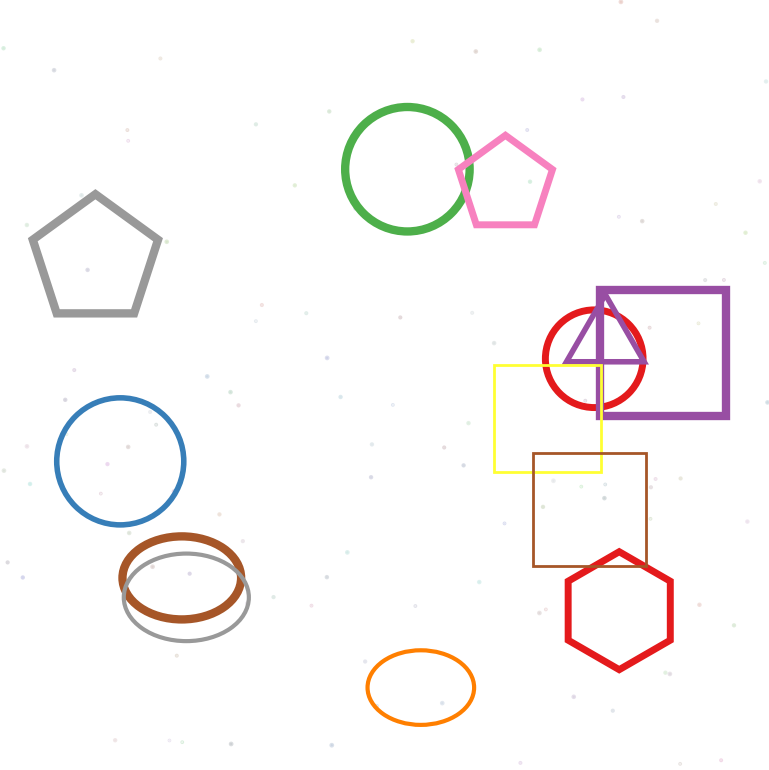[{"shape": "hexagon", "thickness": 2.5, "radius": 0.38, "center": [0.804, 0.207]}, {"shape": "circle", "thickness": 2.5, "radius": 0.32, "center": [0.772, 0.534]}, {"shape": "circle", "thickness": 2, "radius": 0.41, "center": [0.156, 0.401]}, {"shape": "circle", "thickness": 3, "radius": 0.4, "center": [0.529, 0.78]}, {"shape": "triangle", "thickness": 2, "radius": 0.29, "center": [0.786, 0.559]}, {"shape": "square", "thickness": 3, "radius": 0.41, "center": [0.861, 0.541]}, {"shape": "oval", "thickness": 1.5, "radius": 0.35, "center": [0.547, 0.107]}, {"shape": "square", "thickness": 1, "radius": 0.35, "center": [0.711, 0.457]}, {"shape": "square", "thickness": 1, "radius": 0.37, "center": [0.765, 0.338]}, {"shape": "oval", "thickness": 3, "radius": 0.39, "center": [0.236, 0.249]}, {"shape": "pentagon", "thickness": 2.5, "radius": 0.32, "center": [0.656, 0.76]}, {"shape": "oval", "thickness": 1.5, "radius": 0.41, "center": [0.242, 0.224]}, {"shape": "pentagon", "thickness": 3, "radius": 0.43, "center": [0.124, 0.662]}]